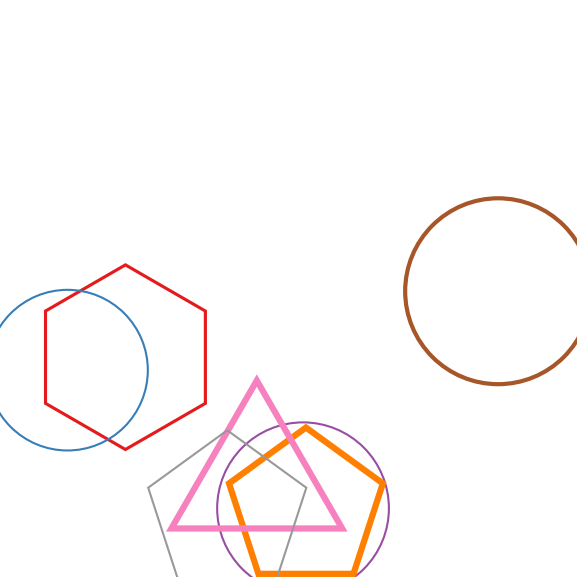[{"shape": "hexagon", "thickness": 1.5, "radius": 0.8, "center": [0.217, 0.381]}, {"shape": "circle", "thickness": 1, "radius": 0.7, "center": [0.117, 0.358]}, {"shape": "circle", "thickness": 1, "radius": 0.74, "center": [0.525, 0.119]}, {"shape": "pentagon", "thickness": 3, "radius": 0.7, "center": [0.53, 0.119]}, {"shape": "circle", "thickness": 2, "radius": 0.8, "center": [0.863, 0.495]}, {"shape": "triangle", "thickness": 3, "radius": 0.85, "center": [0.445, 0.169]}, {"shape": "pentagon", "thickness": 1, "radius": 0.72, "center": [0.394, 0.11]}]